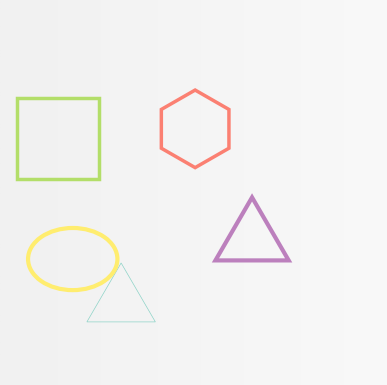[{"shape": "triangle", "thickness": 0.5, "radius": 0.51, "center": [0.313, 0.215]}, {"shape": "hexagon", "thickness": 2.5, "radius": 0.5, "center": [0.504, 0.665]}, {"shape": "square", "thickness": 2.5, "radius": 0.53, "center": [0.15, 0.639]}, {"shape": "triangle", "thickness": 3, "radius": 0.55, "center": [0.65, 0.378]}, {"shape": "oval", "thickness": 3, "radius": 0.58, "center": [0.188, 0.327]}]